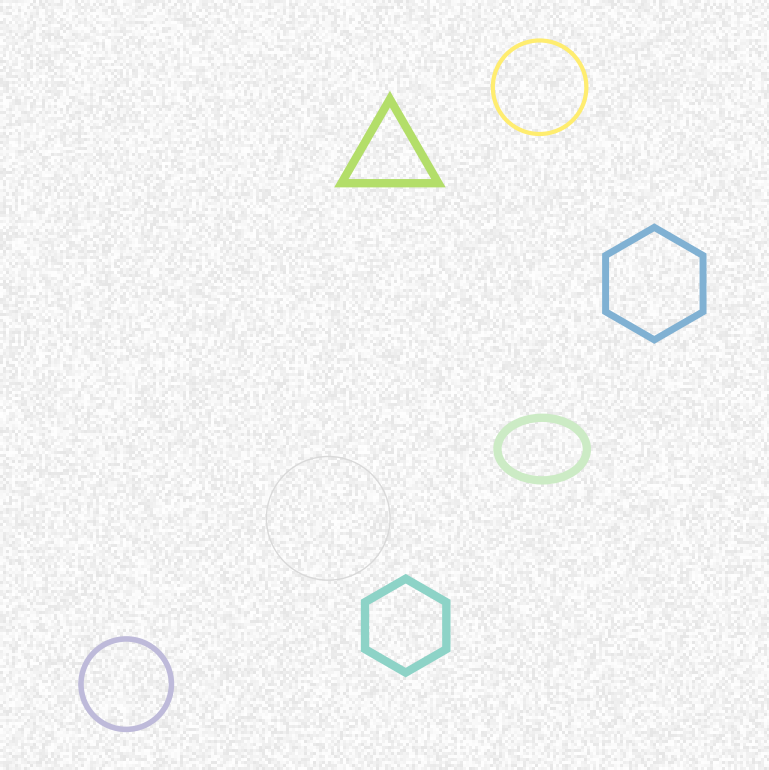[{"shape": "hexagon", "thickness": 3, "radius": 0.3, "center": [0.527, 0.187]}, {"shape": "circle", "thickness": 2, "radius": 0.29, "center": [0.164, 0.111]}, {"shape": "hexagon", "thickness": 2.5, "radius": 0.37, "center": [0.85, 0.632]}, {"shape": "triangle", "thickness": 3, "radius": 0.36, "center": [0.506, 0.798]}, {"shape": "circle", "thickness": 0.5, "radius": 0.4, "center": [0.426, 0.327]}, {"shape": "oval", "thickness": 3, "radius": 0.29, "center": [0.704, 0.417]}, {"shape": "circle", "thickness": 1.5, "radius": 0.3, "center": [0.701, 0.887]}]